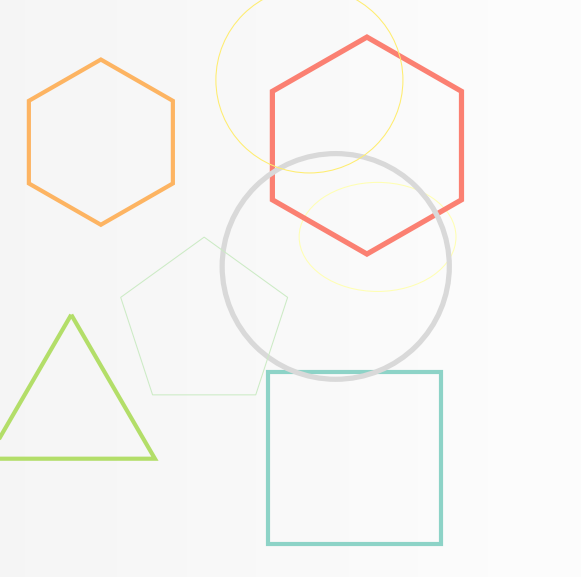[{"shape": "square", "thickness": 2, "radius": 0.74, "center": [0.61, 0.206]}, {"shape": "oval", "thickness": 0.5, "radius": 0.67, "center": [0.65, 0.589]}, {"shape": "hexagon", "thickness": 2.5, "radius": 0.94, "center": [0.631, 0.747]}, {"shape": "hexagon", "thickness": 2, "radius": 0.72, "center": [0.174, 0.753]}, {"shape": "triangle", "thickness": 2, "radius": 0.83, "center": [0.123, 0.288]}, {"shape": "circle", "thickness": 2.5, "radius": 0.98, "center": [0.578, 0.538]}, {"shape": "pentagon", "thickness": 0.5, "radius": 0.75, "center": [0.351, 0.438]}, {"shape": "circle", "thickness": 0.5, "radius": 0.8, "center": [0.532, 0.861]}]